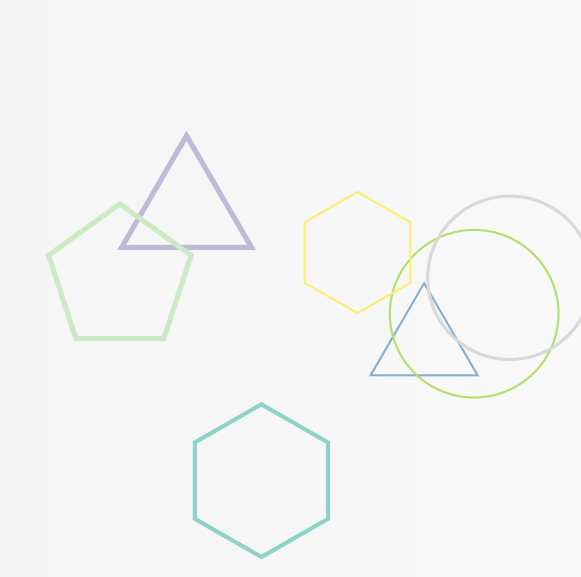[{"shape": "hexagon", "thickness": 2, "radius": 0.66, "center": [0.45, 0.167]}, {"shape": "triangle", "thickness": 2.5, "radius": 0.64, "center": [0.321, 0.635]}, {"shape": "triangle", "thickness": 1, "radius": 0.53, "center": [0.73, 0.402]}, {"shape": "circle", "thickness": 1, "radius": 0.73, "center": [0.816, 0.456]}, {"shape": "circle", "thickness": 1.5, "radius": 0.71, "center": [0.877, 0.518]}, {"shape": "pentagon", "thickness": 2.5, "radius": 0.64, "center": [0.206, 0.517]}, {"shape": "hexagon", "thickness": 1, "radius": 0.52, "center": [0.615, 0.562]}]